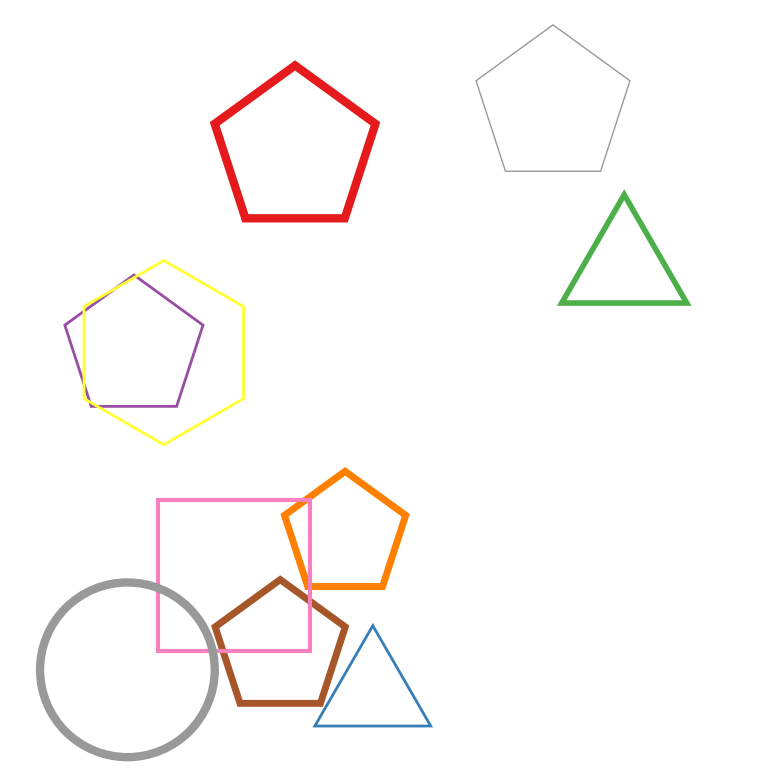[{"shape": "pentagon", "thickness": 3, "radius": 0.55, "center": [0.383, 0.805]}, {"shape": "triangle", "thickness": 1, "radius": 0.43, "center": [0.484, 0.101]}, {"shape": "triangle", "thickness": 2, "radius": 0.47, "center": [0.811, 0.653]}, {"shape": "pentagon", "thickness": 1, "radius": 0.47, "center": [0.174, 0.549]}, {"shape": "pentagon", "thickness": 2.5, "radius": 0.41, "center": [0.448, 0.305]}, {"shape": "hexagon", "thickness": 1, "radius": 0.6, "center": [0.213, 0.542]}, {"shape": "pentagon", "thickness": 2.5, "radius": 0.44, "center": [0.364, 0.158]}, {"shape": "square", "thickness": 1.5, "radius": 0.49, "center": [0.304, 0.253]}, {"shape": "circle", "thickness": 3, "radius": 0.57, "center": [0.165, 0.13]}, {"shape": "pentagon", "thickness": 0.5, "radius": 0.53, "center": [0.718, 0.863]}]